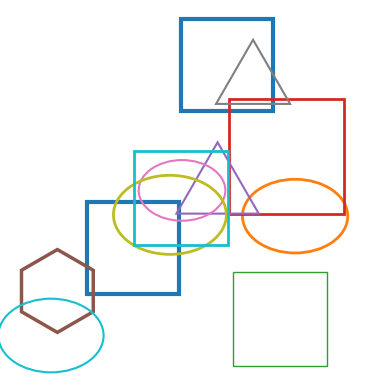[{"shape": "square", "thickness": 3, "radius": 0.6, "center": [0.345, 0.357]}, {"shape": "square", "thickness": 3, "radius": 0.6, "center": [0.589, 0.832]}, {"shape": "oval", "thickness": 2, "radius": 0.68, "center": [0.767, 0.439]}, {"shape": "square", "thickness": 1, "radius": 0.61, "center": [0.727, 0.172]}, {"shape": "square", "thickness": 2, "radius": 0.75, "center": [0.744, 0.593]}, {"shape": "triangle", "thickness": 1.5, "radius": 0.62, "center": [0.565, 0.507]}, {"shape": "hexagon", "thickness": 2.5, "radius": 0.54, "center": [0.149, 0.244]}, {"shape": "oval", "thickness": 1.5, "radius": 0.56, "center": [0.473, 0.505]}, {"shape": "triangle", "thickness": 1.5, "radius": 0.56, "center": [0.657, 0.786]}, {"shape": "oval", "thickness": 2, "radius": 0.73, "center": [0.441, 0.442]}, {"shape": "square", "thickness": 2, "radius": 0.61, "center": [0.47, 0.486]}, {"shape": "oval", "thickness": 1.5, "radius": 0.68, "center": [0.132, 0.129]}]